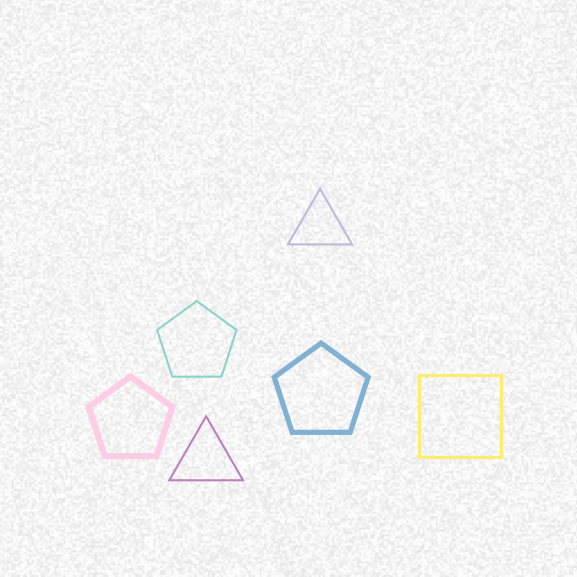[{"shape": "pentagon", "thickness": 1, "radius": 0.36, "center": [0.341, 0.405]}, {"shape": "triangle", "thickness": 1, "radius": 0.32, "center": [0.554, 0.608]}, {"shape": "pentagon", "thickness": 2.5, "radius": 0.43, "center": [0.556, 0.32]}, {"shape": "pentagon", "thickness": 3, "radius": 0.38, "center": [0.226, 0.271]}, {"shape": "triangle", "thickness": 1, "radius": 0.37, "center": [0.357, 0.204]}, {"shape": "square", "thickness": 1.5, "radius": 0.35, "center": [0.797, 0.278]}]